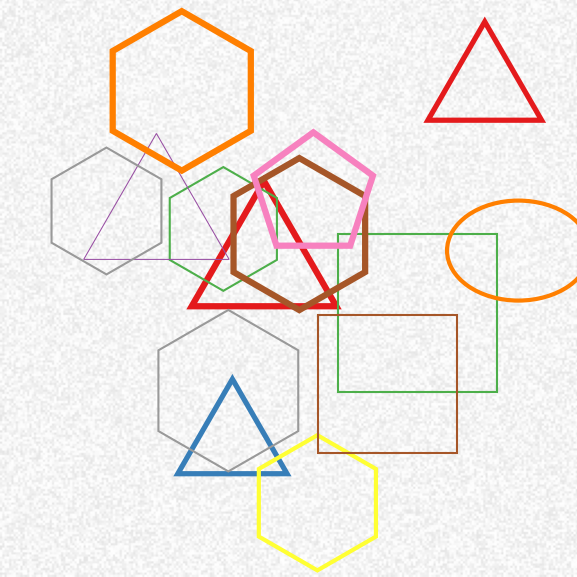[{"shape": "triangle", "thickness": 3, "radius": 0.72, "center": [0.457, 0.541]}, {"shape": "triangle", "thickness": 2.5, "radius": 0.57, "center": [0.839, 0.848]}, {"shape": "triangle", "thickness": 2.5, "radius": 0.55, "center": [0.402, 0.233]}, {"shape": "square", "thickness": 1, "radius": 0.69, "center": [0.723, 0.457]}, {"shape": "hexagon", "thickness": 1, "radius": 0.54, "center": [0.387, 0.603]}, {"shape": "triangle", "thickness": 0.5, "radius": 0.73, "center": [0.271, 0.623]}, {"shape": "oval", "thickness": 2, "radius": 0.62, "center": [0.898, 0.565]}, {"shape": "hexagon", "thickness": 3, "radius": 0.69, "center": [0.315, 0.842]}, {"shape": "hexagon", "thickness": 2, "radius": 0.59, "center": [0.55, 0.129]}, {"shape": "hexagon", "thickness": 3, "radius": 0.66, "center": [0.518, 0.594]}, {"shape": "square", "thickness": 1, "radius": 0.6, "center": [0.671, 0.334]}, {"shape": "pentagon", "thickness": 3, "radius": 0.54, "center": [0.543, 0.661]}, {"shape": "hexagon", "thickness": 1, "radius": 0.55, "center": [0.184, 0.634]}, {"shape": "hexagon", "thickness": 1, "radius": 0.7, "center": [0.395, 0.323]}]